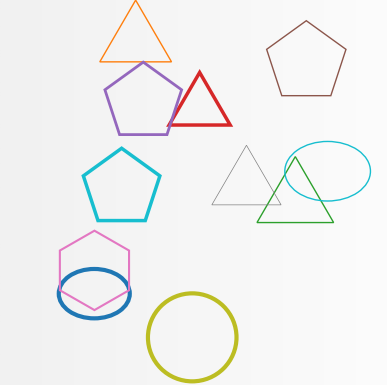[{"shape": "oval", "thickness": 3, "radius": 0.46, "center": [0.243, 0.237]}, {"shape": "triangle", "thickness": 1, "radius": 0.53, "center": [0.35, 0.893]}, {"shape": "triangle", "thickness": 1, "radius": 0.57, "center": [0.762, 0.479]}, {"shape": "triangle", "thickness": 2.5, "radius": 0.46, "center": [0.515, 0.721]}, {"shape": "pentagon", "thickness": 2, "radius": 0.52, "center": [0.37, 0.735]}, {"shape": "pentagon", "thickness": 1, "radius": 0.54, "center": [0.79, 0.839]}, {"shape": "hexagon", "thickness": 1.5, "radius": 0.52, "center": [0.244, 0.298]}, {"shape": "triangle", "thickness": 0.5, "radius": 0.52, "center": [0.636, 0.52]}, {"shape": "circle", "thickness": 3, "radius": 0.57, "center": [0.496, 0.124]}, {"shape": "pentagon", "thickness": 2.5, "radius": 0.52, "center": [0.314, 0.511]}, {"shape": "oval", "thickness": 1, "radius": 0.55, "center": [0.846, 0.555]}]